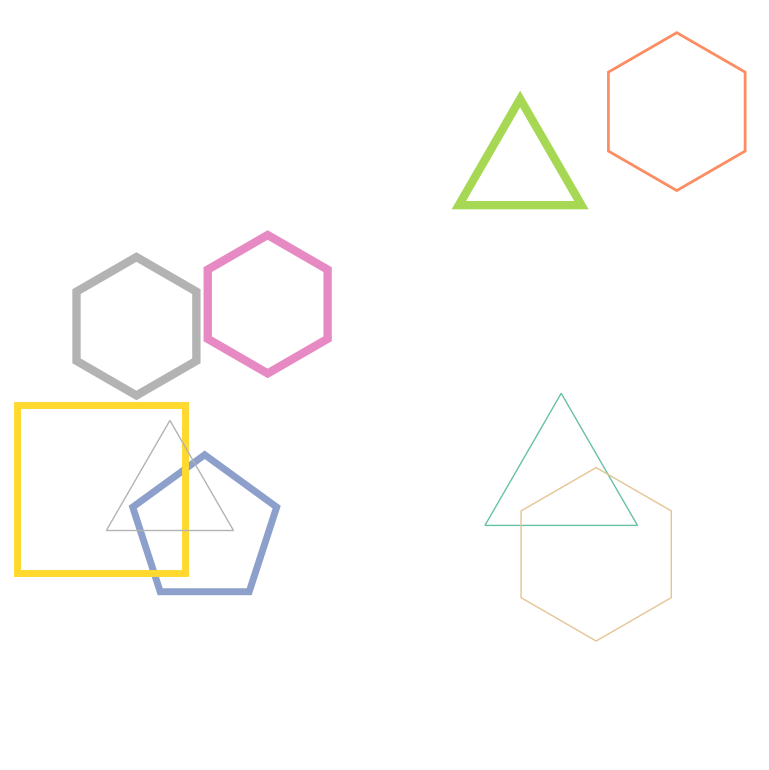[{"shape": "triangle", "thickness": 0.5, "radius": 0.57, "center": [0.729, 0.375]}, {"shape": "hexagon", "thickness": 1, "radius": 0.51, "center": [0.879, 0.855]}, {"shape": "pentagon", "thickness": 2.5, "radius": 0.49, "center": [0.266, 0.311]}, {"shape": "hexagon", "thickness": 3, "radius": 0.45, "center": [0.348, 0.605]}, {"shape": "triangle", "thickness": 3, "radius": 0.46, "center": [0.675, 0.78]}, {"shape": "square", "thickness": 2.5, "radius": 0.54, "center": [0.131, 0.365]}, {"shape": "hexagon", "thickness": 0.5, "radius": 0.56, "center": [0.774, 0.28]}, {"shape": "hexagon", "thickness": 3, "radius": 0.45, "center": [0.177, 0.576]}, {"shape": "triangle", "thickness": 0.5, "radius": 0.48, "center": [0.221, 0.359]}]